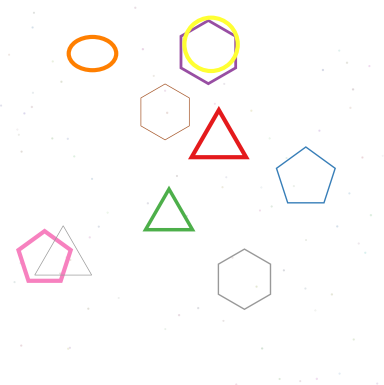[{"shape": "triangle", "thickness": 3, "radius": 0.41, "center": [0.568, 0.633]}, {"shape": "pentagon", "thickness": 1, "radius": 0.4, "center": [0.794, 0.538]}, {"shape": "triangle", "thickness": 2.5, "radius": 0.35, "center": [0.439, 0.439]}, {"shape": "hexagon", "thickness": 2, "radius": 0.41, "center": [0.541, 0.865]}, {"shape": "oval", "thickness": 3, "radius": 0.31, "center": [0.24, 0.861]}, {"shape": "circle", "thickness": 3, "radius": 0.35, "center": [0.548, 0.885]}, {"shape": "hexagon", "thickness": 0.5, "radius": 0.36, "center": [0.429, 0.709]}, {"shape": "pentagon", "thickness": 3, "radius": 0.36, "center": [0.116, 0.328]}, {"shape": "triangle", "thickness": 0.5, "radius": 0.43, "center": [0.164, 0.328]}, {"shape": "hexagon", "thickness": 1, "radius": 0.39, "center": [0.635, 0.275]}]